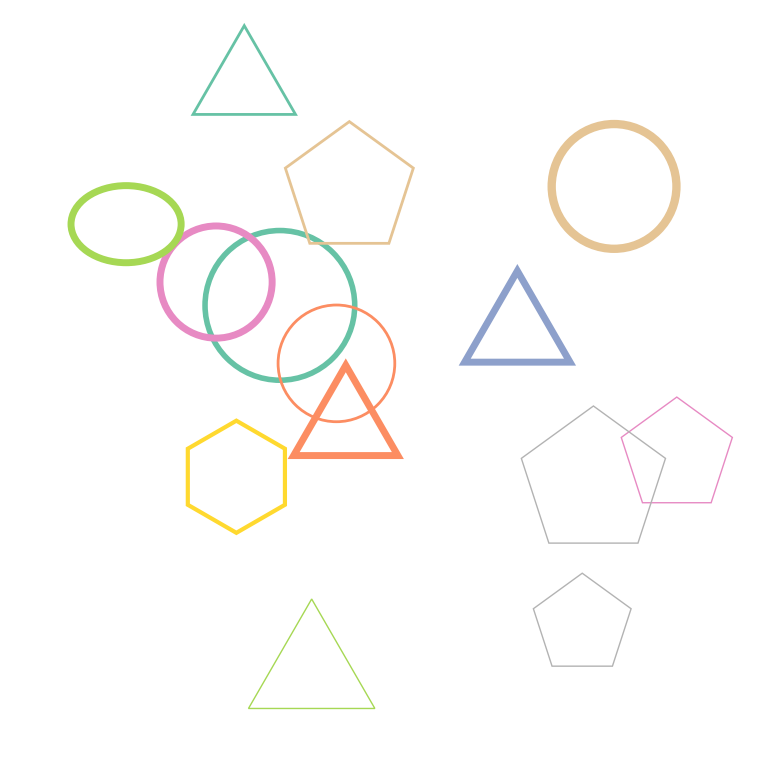[{"shape": "triangle", "thickness": 1, "radius": 0.38, "center": [0.317, 0.89]}, {"shape": "circle", "thickness": 2, "radius": 0.49, "center": [0.363, 0.603]}, {"shape": "circle", "thickness": 1, "radius": 0.38, "center": [0.437, 0.528]}, {"shape": "triangle", "thickness": 2.5, "radius": 0.39, "center": [0.449, 0.447]}, {"shape": "triangle", "thickness": 2.5, "radius": 0.39, "center": [0.672, 0.569]}, {"shape": "circle", "thickness": 2.5, "radius": 0.36, "center": [0.281, 0.634]}, {"shape": "pentagon", "thickness": 0.5, "radius": 0.38, "center": [0.879, 0.408]}, {"shape": "triangle", "thickness": 0.5, "radius": 0.47, "center": [0.405, 0.127]}, {"shape": "oval", "thickness": 2.5, "radius": 0.36, "center": [0.164, 0.709]}, {"shape": "hexagon", "thickness": 1.5, "radius": 0.36, "center": [0.307, 0.381]}, {"shape": "pentagon", "thickness": 1, "radius": 0.44, "center": [0.454, 0.755]}, {"shape": "circle", "thickness": 3, "radius": 0.41, "center": [0.797, 0.758]}, {"shape": "pentagon", "thickness": 0.5, "radius": 0.49, "center": [0.771, 0.374]}, {"shape": "pentagon", "thickness": 0.5, "radius": 0.33, "center": [0.756, 0.189]}]